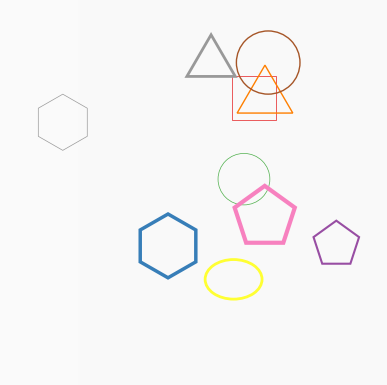[{"shape": "square", "thickness": 0.5, "radius": 0.29, "center": [0.656, 0.745]}, {"shape": "hexagon", "thickness": 2.5, "radius": 0.41, "center": [0.434, 0.361]}, {"shape": "circle", "thickness": 0.5, "radius": 0.33, "center": [0.63, 0.535]}, {"shape": "pentagon", "thickness": 1.5, "radius": 0.31, "center": [0.868, 0.365]}, {"shape": "triangle", "thickness": 1, "radius": 0.41, "center": [0.684, 0.748]}, {"shape": "oval", "thickness": 2, "radius": 0.37, "center": [0.603, 0.274]}, {"shape": "circle", "thickness": 1, "radius": 0.41, "center": [0.692, 0.838]}, {"shape": "pentagon", "thickness": 3, "radius": 0.41, "center": [0.683, 0.436]}, {"shape": "hexagon", "thickness": 0.5, "radius": 0.36, "center": [0.162, 0.682]}, {"shape": "triangle", "thickness": 2, "radius": 0.36, "center": [0.545, 0.838]}]